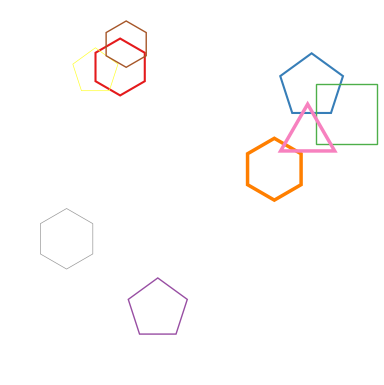[{"shape": "hexagon", "thickness": 1.5, "radius": 0.37, "center": [0.312, 0.826]}, {"shape": "pentagon", "thickness": 1.5, "radius": 0.43, "center": [0.809, 0.776]}, {"shape": "square", "thickness": 1, "radius": 0.39, "center": [0.9, 0.703]}, {"shape": "pentagon", "thickness": 1, "radius": 0.4, "center": [0.41, 0.197]}, {"shape": "hexagon", "thickness": 2.5, "radius": 0.4, "center": [0.713, 0.56]}, {"shape": "pentagon", "thickness": 0.5, "radius": 0.31, "center": [0.248, 0.814]}, {"shape": "hexagon", "thickness": 1, "radius": 0.3, "center": [0.328, 0.885]}, {"shape": "triangle", "thickness": 2.5, "radius": 0.41, "center": [0.799, 0.648]}, {"shape": "hexagon", "thickness": 0.5, "radius": 0.39, "center": [0.173, 0.38]}]